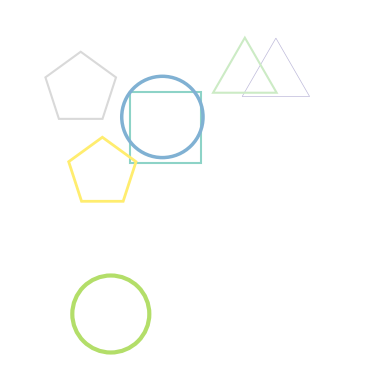[{"shape": "square", "thickness": 1.5, "radius": 0.46, "center": [0.429, 0.668]}, {"shape": "triangle", "thickness": 0.5, "radius": 0.51, "center": [0.717, 0.8]}, {"shape": "circle", "thickness": 2.5, "radius": 0.53, "center": [0.422, 0.696]}, {"shape": "circle", "thickness": 3, "radius": 0.5, "center": [0.288, 0.184]}, {"shape": "pentagon", "thickness": 1.5, "radius": 0.48, "center": [0.21, 0.769]}, {"shape": "triangle", "thickness": 1.5, "radius": 0.48, "center": [0.636, 0.807]}, {"shape": "pentagon", "thickness": 2, "radius": 0.46, "center": [0.266, 0.552]}]